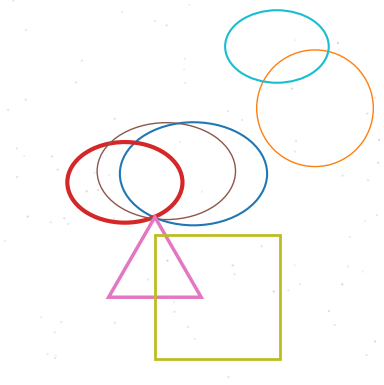[{"shape": "oval", "thickness": 1.5, "radius": 0.96, "center": [0.503, 0.549]}, {"shape": "circle", "thickness": 1, "radius": 0.76, "center": [0.818, 0.719]}, {"shape": "oval", "thickness": 3, "radius": 0.75, "center": [0.324, 0.526]}, {"shape": "oval", "thickness": 1, "radius": 0.9, "center": [0.432, 0.556]}, {"shape": "triangle", "thickness": 2.5, "radius": 0.69, "center": [0.402, 0.297]}, {"shape": "square", "thickness": 2, "radius": 0.81, "center": [0.565, 0.229]}, {"shape": "oval", "thickness": 1.5, "radius": 0.67, "center": [0.719, 0.879]}]